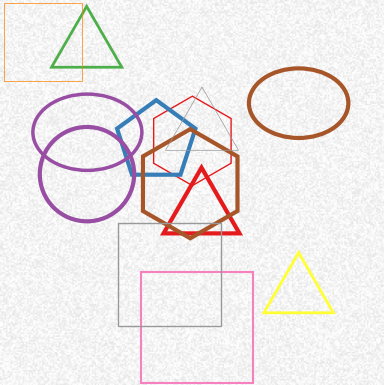[{"shape": "hexagon", "thickness": 1, "radius": 0.58, "center": [0.5, 0.634]}, {"shape": "triangle", "thickness": 3, "radius": 0.57, "center": [0.523, 0.451]}, {"shape": "pentagon", "thickness": 3, "radius": 0.54, "center": [0.406, 0.633]}, {"shape": "triangle", "thickness": 2, "radius": 0.53, "center": [0.225, 0.878]}, {"shape": "oval", "thickness": 2.5, "radius": 0.71, "center": [0.227, 0.657]}, {"shape": "circle", "thickness": 3, "radius": 0.61, "center": [0.226, 0.548]}, {"shape": "square", "thickness": 0.5, "radius": 0.51, "center": [0.113, 0.891]}, {"shape": "triangle", "thickness": 2, "radius": 0.52, "center": [0.776, 0.24]}, {"shape": "oval", "thickness": 3, "radius": 0.65, "center": [0.776, 0.732]}, {"shape": "hexagon", "thickness": 3, "radius": 0.71, "center": [0.494, 0.523]}, {"shape": "square", "thickness": 1.5, "radius": 0.72, "center": [0.512, 0.149]}, {"shape": "square", "thickness": 1, "radius": 0.67, "center": [0.44, 0.287]}, {"shape": "triangle", "thickness": 0.5, "radius": 0.55, "center": [0.525, 0.664]}]